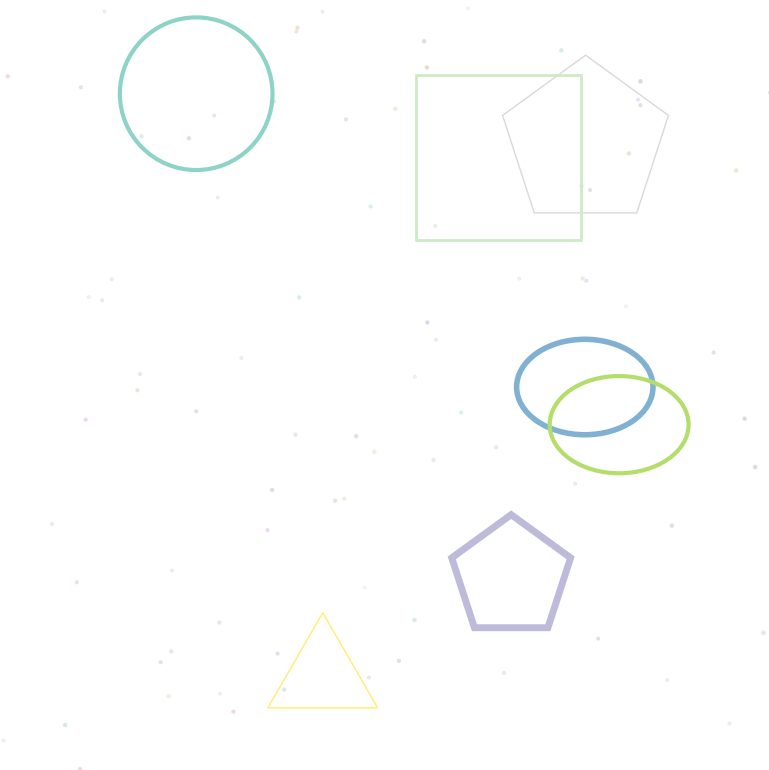[{"shape": "circle", "thickness": 1.5, "radius": 0.5, "center": [0.255, 0.878]}, {"shape": "pentagon", "thickness": 2.5, "radius": 0.41, "center": [0.664, 0.25]}, {"shape": "oval", "thickness": 2, "radius": 0.44, "center": [0.759, 0.497]}, {"shape": "oval", "thickness": 1.5, "radius": 0.45, "center": [0.804, 0.448]}, {"shape": "pentagon", "thickness": 0.5, "radius": 0.57, "center": [0.76, 0.815]}, {"shape": "square", "thickness": 1, "radius": 0.54, "center": [0.647, 0.795]}, {"shape": "triangle", "thickness": 0.5, "radius": 0.41, "center": [0.419, 0.122]}]